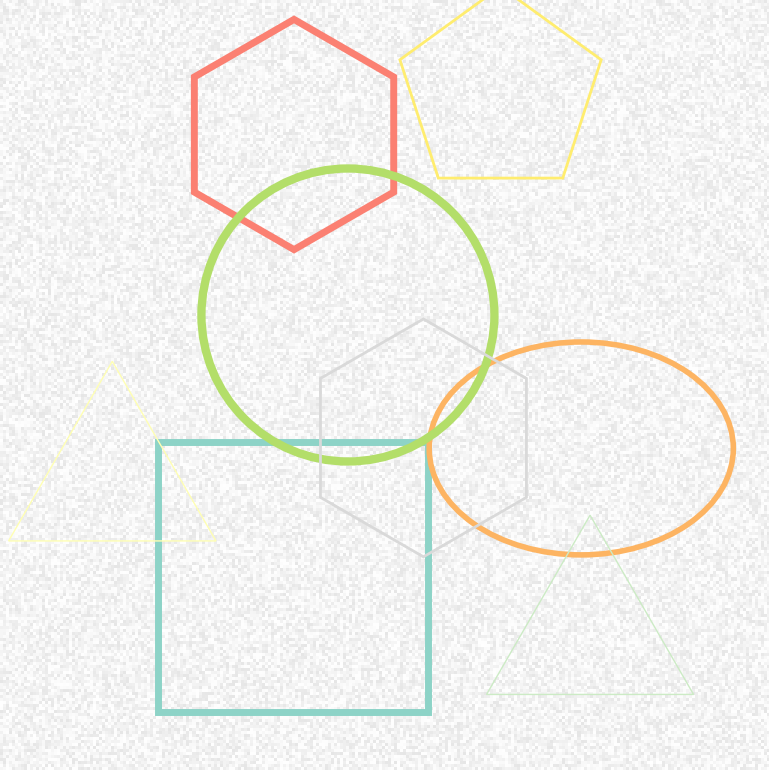[{"shape": "square", "thickness": 2.5, "radius": 0.88, "center": [0.381, 0.25]}, {"shape": "triangle", "thickness": 0.5, "radius": 0.78, "center": [0.146, 0.375]}, {"shape": "hexagon", "thickness": 2.5, "radius": 0.75, "center": [0.382, 0.825]}, {"shape": "oval", "thickness": 2, "radius": 0.99, "center": [0.755, 0.418]}, {"shape": "circle", "thickness": 3, "radius": 0.95, "center": [0.452, 0.591]}, {"shape": "hexagon", "thickness": 1, "radius": 0.77, "center": [0.55, 0.431]}, {"shape": "triangle", "thickness": 0.5, "radius": 0.78, "center": [0.766, 0.176]}, {"shape": "pentagon", "thickness": 1, "radius": 0.69, "center": [0.65, 0.88]}]